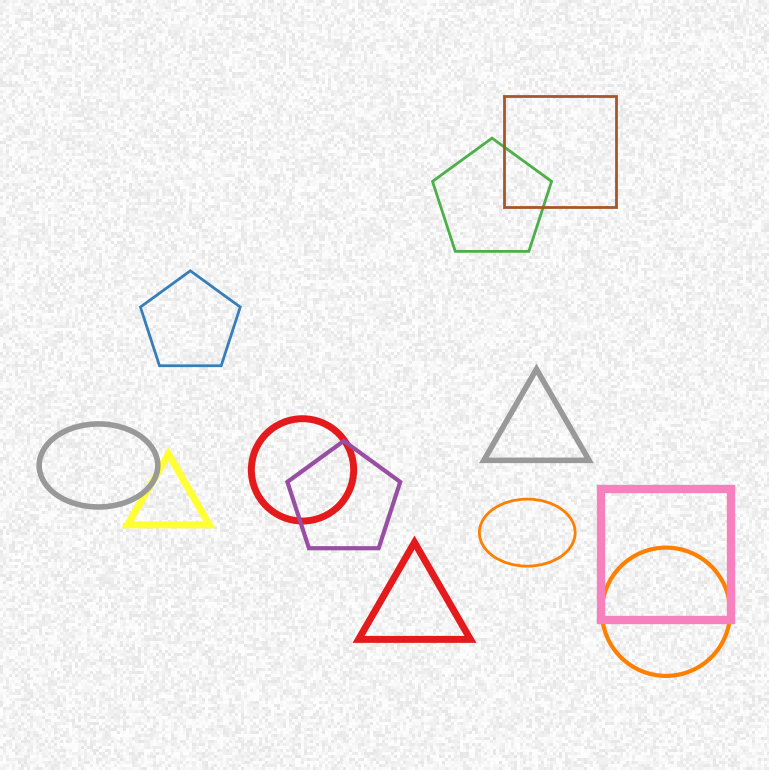[{"shape": "circle", "thickness": 2.5, "radius": 0.33, "center": [0.393, 0.39]}, {"shape": "triangle", "thickness": 2.5, "radius": 0.42, "center": [0.538, 0.212]}, {"shape": "pentagon", "thickness": 1, "radius": 0.34, "center": [0.247, 0.58]}, {"shape": "pentagon", "thickness": 1, "radius": 0.41, "center": [0.639, 0.739]}, {"shape": "pentagon", "thickness": 1.5, "radius": 0.39, "center": [0.446, 0.35]}, {"shape": "oval", "thickness": 1, "radius": 0.31, "center": [0.685, 0.308]}, {"shape": "circle", "thickness": 1.5, "radius": 0.42, "center": [0.865, 0.205]}, {"shape": "triangle", "thickness": 2.5, "radius": 0.31, "center": [0.219, 0.349]}, {"shape": "square", "thickness": 1, "radius": 0.36, "center": [0.728, 0.803]}, {"shape": "square", "thickness": 3, "radius": 0.42, "center": [0.865, 0.28]}, {"shape": "oval", "thickness": 2, "radius": 0.39, "center": [0.128, 0.396]}, {"shape": "triangle", "thickness": 2, "radius": 0.39, "center": [0.697, 0.442]}]